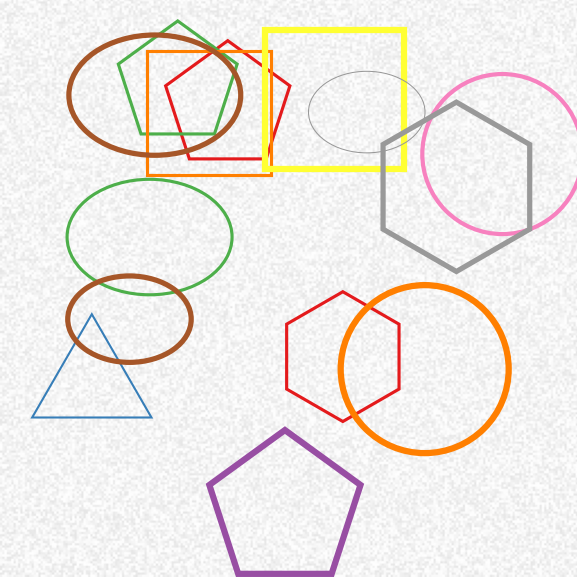[{"shape": "hexagon", "thickness": 1.5, "radius": 0.56, "center": [0.594, 0.382]}, {"shape": "pentagon", "thickness": 1.5, "radius": 0.57, "center": [0.394, 0.816]}, {"shape": "triangle", "thickness": 1, "radius": 0.6, "center": [0.159, 0.336]}, {"shape": "pentagon", "thickness": 1.5, "radius": 0.54, "center": [0.308, 0.855]}, {"shape": "oval", "thickness": 1.5, "radius": 0.71, "center": [0.259, 0.589]}, {"shape": "pentagon", "thickness": 3, "radius": 0.69, "center": [0.493, 0.117]}, {"shape": "circle", "thickness": 3, "radius": 0.73, "center": [0.735, 0.36]}, {"shape": "square", "thickness": 1.5, "radius": 0.54, "center": [0.362, 0.803]}, {"shape": "square", "thickness": 3, "radius": 0.6, "center": [0.58, 0.827]}, {"shape": "oval", "thickness": 2.5, "radius": 0.53, "center": [0.224, 0.446]}, {"shape": "oval", "thickness": 2.5, "radius": 0.74, "center": [0.268, 0.834]}, {"shape": "circle", "thickness": 2, "radius": 0.69, "center": [0.87, 0.732]}, {"shape": "hexagon", "thickness": 2.5, "radius": 0.73, "center": [0.79, 0.676]}, {"shape": "oval", "thickness": 0.5, "radius": 0.5, "center": [0.635, 0.805]}]